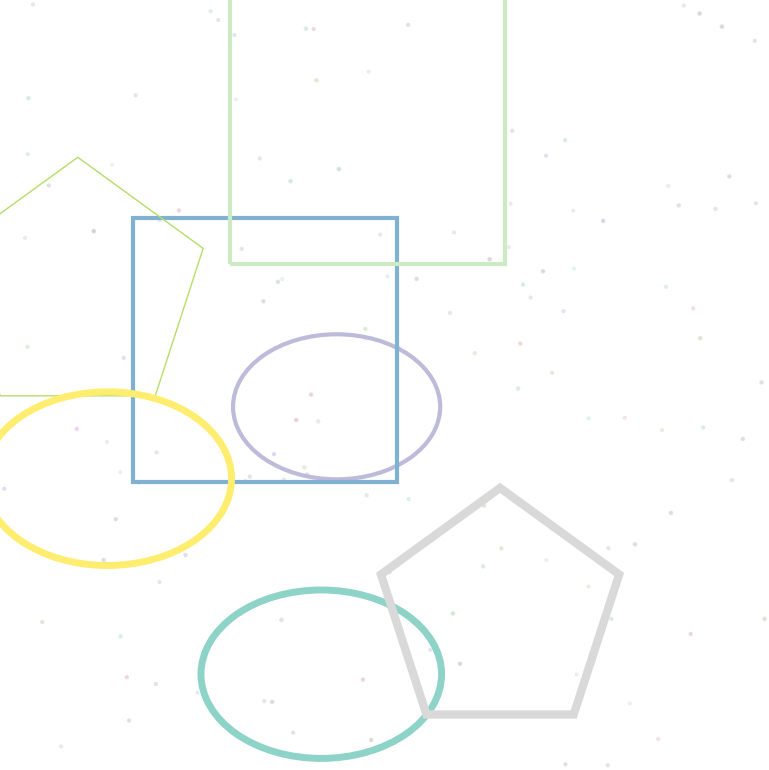[{"shape": "oval", "thickness": 2.5, "radius": 0.78, "center": [0.417, 0.124]}, {"shape": "oval", "thickness": 1.5, "radius": 0.67, "center": [0.437, 0.472]}, {"shape": "square", "thickness": 1.5, "radius": 0.86, "center": [0.344, 0.545]}, {"shape": "pentagon", "thickness": 0.5, "radius": 0.86, "center": [0.101, 0.624]}, {"shape": "pentagon", "thickness": 3, "radius": 0.81, "center": [0.649, 0.204]}, {"shape": "square", "thickness": 1.5, "radius": 0.89, "center": [0.478, 0.836]}, {"shape": "oval", "thickness": 2.5, "radius": 0.81, "center": [0.14, 0.378]}]